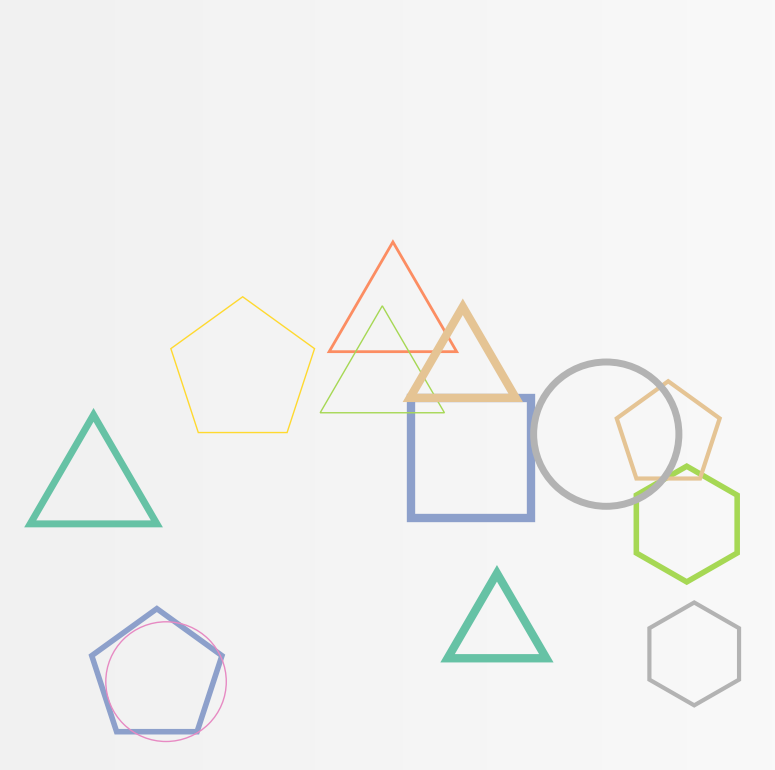[{"shape": "triangle", "thickness": 3, "radius": 0.37, "center": [0.641, 0.182]}, {"shape": "triangle", "thickness": 2.5, "radius": 0.47, "center": [0.121, 0.367]}, {"shape": "triangle", "thickness": 1, "radius": 0.47, "center": [0.507, 0.591]}, {"shape": "square", "thickness": 3, "radius": 0.39, "center": [0.608, 0.405]}, {"shape": "pentagon", "thickness": 2, "radius": 0.44, "center": [0.202, 0.121]}, {"shape": "circle", "thickness": 0.5, "radius": 0.39, "center": [0.214, 0.115]}, {"shape": "triangle", "thickness": 0.5, "radius": 0.46, "center": [0.493, 0.51]}, {"shape": "hexagon", "thickness": 2, "radius": 0.38, "center": [0.886, 0.319]}, {"shape": "pentagon", "thickness": 0.5, "radius": 0.49, "center": [0.313, 0.517]}, {"shape": "pentagon", "thickness": 1.5, "radius": 0.35, "center": [0.862, 0.435]}, {"shape": "triangle", "thickness": 3, "radius": 0.39, "center": [0.597, 0.523]}, {"shape": "circle", "thickness": 2.5, "radius": 0.47, "center": [0.782, 0.436]}, {"shape": "hexagon", "thickness": 1.5, "radius": 0.33, "center": [0.896, 0.151]}]